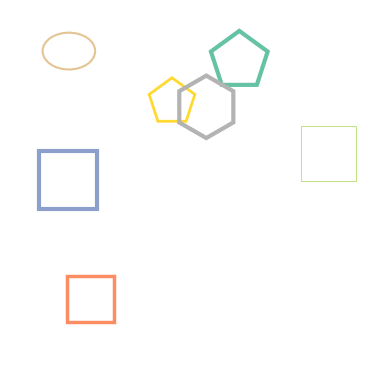[{"shape": "pentagon", "thickness": 3, "radius": 0.39, "center": [0.622, 0.842]}, {"shape": "square", "thickness": 2.5, "radius": 0.3, "center": [0.236, 0.223]}, {"shape": "square", "thickness": 3, "radius": 0.38, "center": [0.177, 0.532]}, {"shape": "square", "thickness": 0.5, "radius": 0.36, "center": [0.854, 0.602]}, {"shape": "pentagon", "thickness": 2, "radius": 0.31, "center": [0.447, 0.735]}, {"shape": "oval", "thickness": 1.5, "radius": 0.34, "center": [0.179, 0.867]}, {"shape": "hexagon", "thickness": 3, "radius": 0.41, "center": [0.536, 0.723]}]